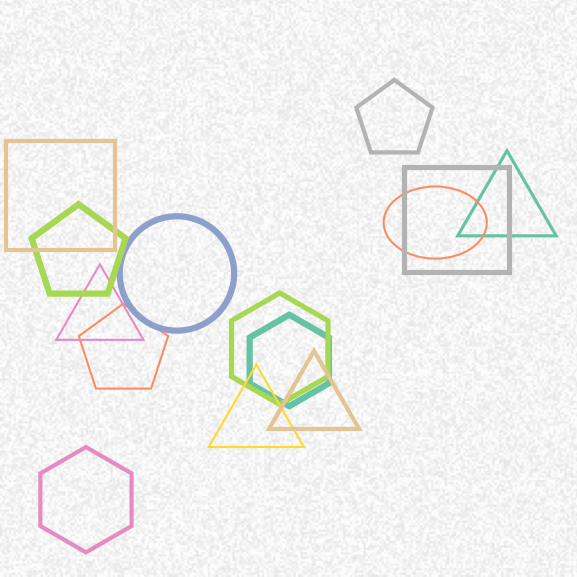[{"shape": "triangle", "thickness": 1.5, "radius": 0.49, "center": [0.878, 0.64]}, {"shape": "hexagon", "thickness": 3, "radius": 0.4, "center": [0.501, 0.375]}, {"shape": "pentagon", "thickness": 1, "radius": 0.41, "center": [0.214, 0.392]}, {"shape": "oval", "thickness": 1, "radius": 0.45, "center": [0.754, 0.614]}, {"shape": "circle", "thickness": 3, "radius": 0.5, "center": [0.306, 0.526]}, {"shape": "triangle", "thickness": 1, "radius": 0.44, "center": [0.173, 0.454]}, {"shape": "hexagon", "thickness": 2, "radius": 0.46, "center": [0.149, 0.134]}, {"shape": "pentagon", "thickness": 3, "radius": 0.43, "center": [0.136, 0.56]}, {"shape": "hexagon", "thickness": 2.5, "radius": 0.48, "center": [0.484, 0.395]}, {"shape": "triangle", "thickness": 1, "radius": 0.48, "center": [0.444, 0.273]}, {"shape": "triangle", "thickness": 2, "radius": 0.45, "center": [0.544, 0.301]}, {"shape": "square", "thickness": 2, "radius": 0.47, "center": [0.105, 0.66]}, {"shape": "square", "thickness": 2.5, "radius": 0.45, "center": [0.791, 0.619]}, {"shape": "pentagon", "thickness": 2, "radius": 0.35, "center": [0.683, 0.791]}]